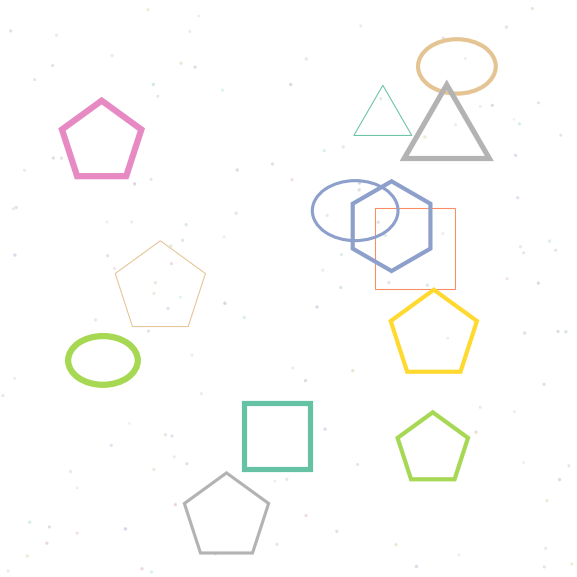[{"shape": "square", "thickness": 2.5, "radius": 0.29, "center": [0.48, 0.244]}, {"shape": "triangle", "thickness": 0.5, "radius": 0.29, "center": [0.663, 0.794]}, {"shape": "square", "thickness": 0.5, "radius": 0.35, "center": [0.719, 0.569]}, {"shape": "oval", "thickness": 1.5, "radius": 0.37, "center": [0.615, 0.634]}, {"shape": "hexagon", "thickness": 2, "radius": 0.39, "center": [0.678, 0.608]}, {"shape": "pentagon", "thickness": 3, "radius": 0.36, "center": [0.176, 0.753]}, {"shape": "oval", "thickness": 3, "radius": 0.3, "center": [0.178, 0.375]}, {"shape": "pentagon", "thickness": 2, "radius": 0.32, "center": [0.749, 0.221]}, {"shape": "pentagon", "thickness": 2, "radius": 0.39, "center": [0.751, 0.419]}, {"shape": "pentagon", "thickness": 0.5, "radius": 0.41, "center": [0.278, 0.5]}, {"shape": "oval", "thickness": 2, "radius": 0.34, "center": [0.791, 0.884]}, {"shape": "triangle", "thickness": 2.5, "radius": 0.43, "center": [0.774, 0.767]}, {"shape": "pentagon", "thickness": 1.5, "radius": 0.38, "center": [0.392, 0.104]}]